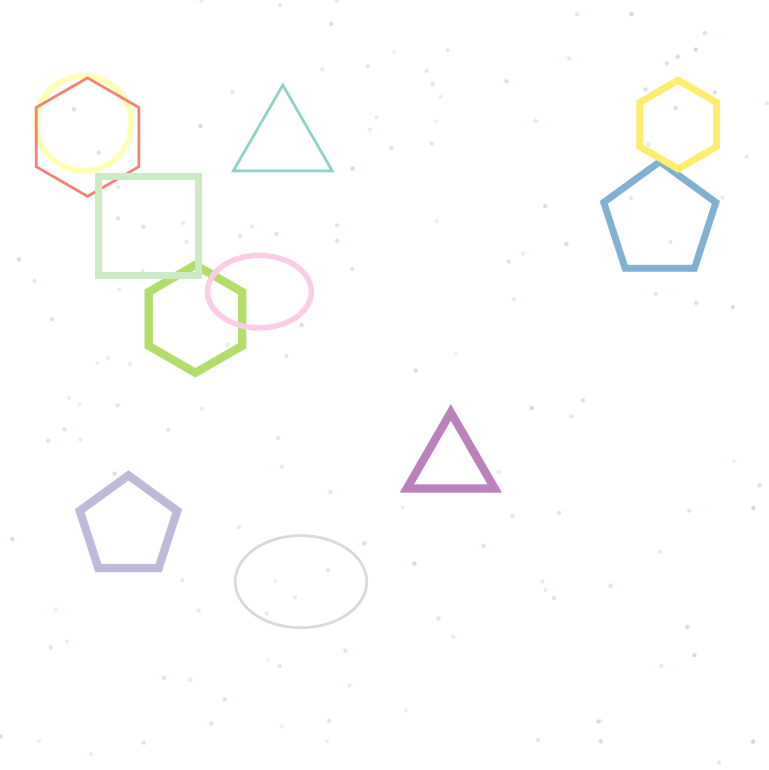[{"shape": "triangle", "thickness": 1, "radius": 0.37, "center": [0.367, 0.815]}, {"shape": "circle", "thickness": 2, "radius": 0.31, "center": [0.109, 0.84]}, {"shape": "pentagon", "thickness": 3, "radius": 0.33, "center": [0.167, 0.316]}, {"shape": "hexagon", "thickness": 1, "radius": 0.38, "center": [0.114, 0.822]}, {"shape": "pentagon", "thickness": 2.5, "radius": 0.38, "center": [0.857, 0.714]}, {"shape": "hexagon", "thickness": 3, "radius": 0.35, "center": [0.254, 0.586]}, {"shape": "oval", "thickness": 2, "radius": 0.34, "center": [0.337, 0.621]}, {"shape": "oval", "thickness": 1, "radius": 0.43, "center": [0.391, 0.245]}, {"shape": "triangle", "thickness": 3, "radius": 0.33, "center": [0.585, 0.399]}, {"shape": "square", "thickness": 2.5, "radius": 0.32, "center": [0.192, 0.707]}, {"shape": "hexagon", "thickness": 2.5, "radius": 0.29, "center": [0.881, 0.838]}]